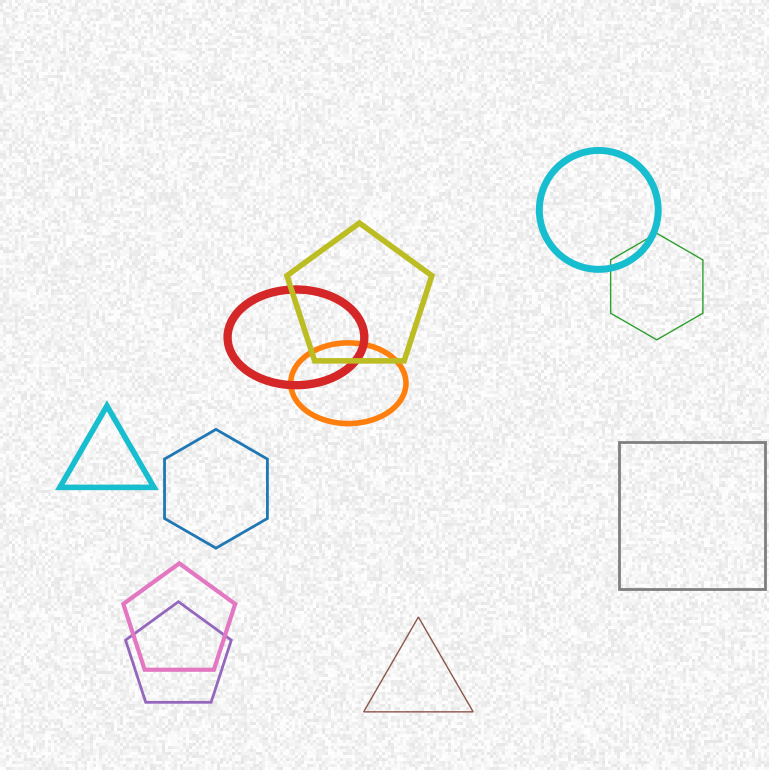[{"shape": "hexagon", "thickness": 1, "radius": 0.39, "center": [0.28, 0.365]}, {"shape": "oval", "thickness": 2, "radius": 0.37, "center": [0.452, 0.502]}, {"shape": "hexagon", "thickness": 0.5, "radius": 0.35, "center": [0.853, 0.628]}, {"shape": "oval", "thickness": 3, "radius": 0.44, "center": [0.384, 0.562]}, {"shape": "pentagon", "thickness": 1, "radius": 0.36, "center": [0.232, 0.146]}, {"shape": "triangle", "thickness": 0.5, "radius": 0.41, "center": [0.543, 0.117]}, {"shape": "pentagon", "thickness": 1.5, "radius": 0.38, "center": [0.233, 0.192]}, {"shape": "square", "thickness": 1, "radius": 0.47, "center": [0.899, 0.33]}, {"shape": "pentagon", "thickness": 2, "radius": 0.49, "center": [0.467, 0.611]}, {"shape": "triangle", "thickness": 2, "radius": 0.35, "center": [0.139, 0.402]}, {"shape": "circle", "thickness": 2.5, "radius": 0.39, "center": [0.778, 0.727]}]